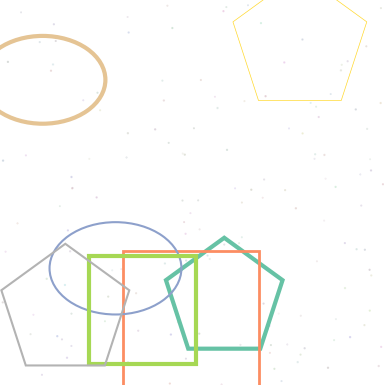[{"shape": "pentagon", "thickness": 3, "radius": 0.8, "center": [0.582, 0.223]}, {"shape": "square", "thickness": 2, "radius": 0.88, "center": [0.496, 0.172]}, {"shape": "oval", "thickness": 1.5, "radius": 0.86, "center": [0.3, 0.303]}, {"shape": "square", "thickness": 3, "radius": 0.7, "center": [0.37, 0.195]}, {"shape": "pentagon", "thickness": 0.5, "radius": 0.91, "center": [0.779, 0.887]}, {"shape": "oval", "thickness": 3, "radius": 0.81, "center": [0.111, 0.793]}, {"shape": "pentagon", "thickness": 1.5, "radius": 0.87, "center": [0.17, 0.192]}]